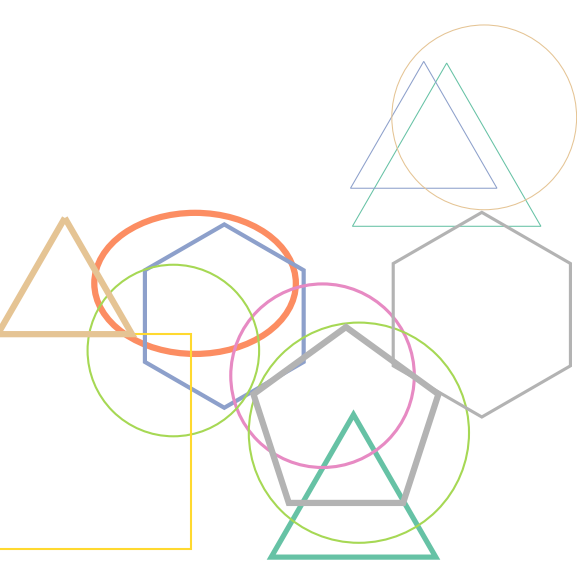[{"shape": "triangle", "thickness": 2.5, "radius": 0.82, "center": [0.612, 0.117]}, {"shape": "triangle", "thickness": 0.5, "radius": 0.94, "center": [0.773, 0.702]}, {"shape": "oval", "thickness": 3, "radius": 0.87, "center": [0.338, 0.508]}, {"shape": "hexagon", "thickness": 2, "radius": 0.79, "center": [0.388, 0.452]}, {"shape": "triangle", "thickness": 0.5, "radius": 0.73, "center": [0.734, 0.746]}, {"shape": "circle", "thickness": 1.5, "radius": 0.79, "center": [0.559, 0.349]}, {"shape": "circle", "thickness": 1, "radius": 0.74, "center": [0.3, 0.392]}, {"shape": "circle", "thickness": 1, "radius": 0.95, "center": [0.621, 0.25]}, {"shape": "square", "thickness": 1, "radius": 0.93, "center": [0.144, 0.235]}, {"shape": "circle", "thickness": 0.5, "radius": 0.8, "center": [0.838, 0.796]}, {"shape": "triangle", "thickness": 3, "radius": 0.67, "center": [0.112, 0.488]}, {"shape": "pentagon", "thickness": 3, "radius": 0.84, "center": [0.599, 0.264]}, {"shape": "hexagon", "thickness": 1.5, "radius": 0.89, "center": [0.834, 0.454]}]